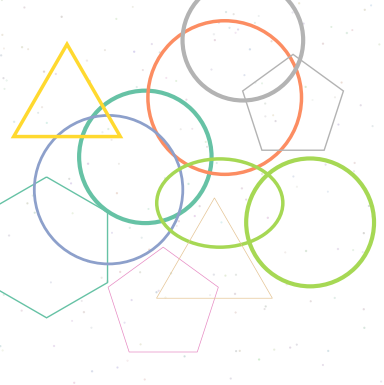[{"shape": "circle", "thickness": 3, "radius": 0.86, "center": [0.378, 0.593]}, {"shape": "hexagon", "thickness": 1, "radius": 0.91, "center": [0.121, 0.357]}, {"shape": "circle", "thickness": 2.5, "radius": 1.0, "center": [0.584, 0.747]}, {"shape": "circle", "thickness": 2, "radius": 0.96, "center": [0.282, 0.507]}, {"shape": "pentagon", "thickness": 0.5, "radius": 0.75, "center": [0.424, 0.207]}, {"shape": "oval", "thickness": 2.5, "radius": 0.82, "center": [0.571, 0.473]}, {"shape": "circle", "thickness": 3, "radius": 0.83, "center": [0.805, 0.422]}, {"shape": "triangle", "thickness": 2.5, "radius": 0.8, "center": [0.174, 0.725]}, {"shape": "triangle", "thickness": 0.5, "radius": 0.87, "center": [0.557, 0.312]}, {"shape": "circle", "thickness": 3, "radius": 0.78, "center": [0.631, 0.896]}, {"shape": "pentagon", "thickness": 1, "radius": 0.69, "center": [0.761, 0.721]}]